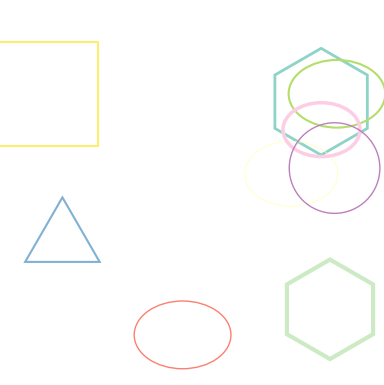[{"shape": "hexagon", "thickness": 2, "radius": 0.69, "center": [0.834, 0.736]}, {"shape": "oval", "thickness": 0.5, "radius": 0.6, "center": [0.756, 0.548]}, {"shape": "oval", "thickness": 1, "radius": 0.63, "center": [0.474, 0.13]}, {"shape": "triangle", "thickness": 1.5, "radius": 0.56, "center": [0.162, 0.376]}, {"shape": "oval", "thickness": 1.5, "radius": 0.63, "center": [0.875, 0.756]}, {"shape": "oval", "thickness": 2.5, "radius": 0.5, "center": [0.835, 0.663]}, {"shape": "circle", "thickness": 1, "radius": 0.59, "center": [0.869, 0.564]}, {"shape": "hexagon", "thickness": 3, "radius": 0.65, "center": [0.857, 0.197]}, {"shape": "square", "thickness": 1.5, "radius": 0.68, "center": [0.118, 0.756]}]